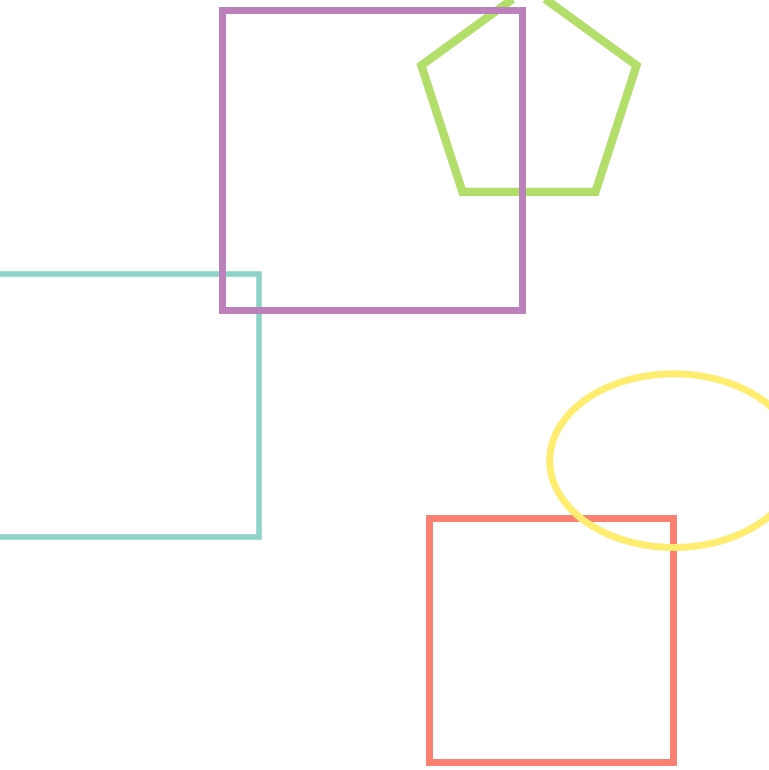[{"shape": "square", "thickness": 2, "radius": 0.85, "center": [0.166, 0.473]}, {"shape": "square", "thickness": 2.5, "radius": 0.79, "center": [0.716, 0.169]}, {"shape": "pentagon", "thickness": 3, "radius": 0.73, "center": [0.687, 0.87]}, {"shape": "square", "thickness": 2.5, "radius": 0.97, "center": [0.484, 0.793]}, {"shape": "oval", "thickness": 2.5, "radius": 0.81, "center": [0.875, 0.402]}]